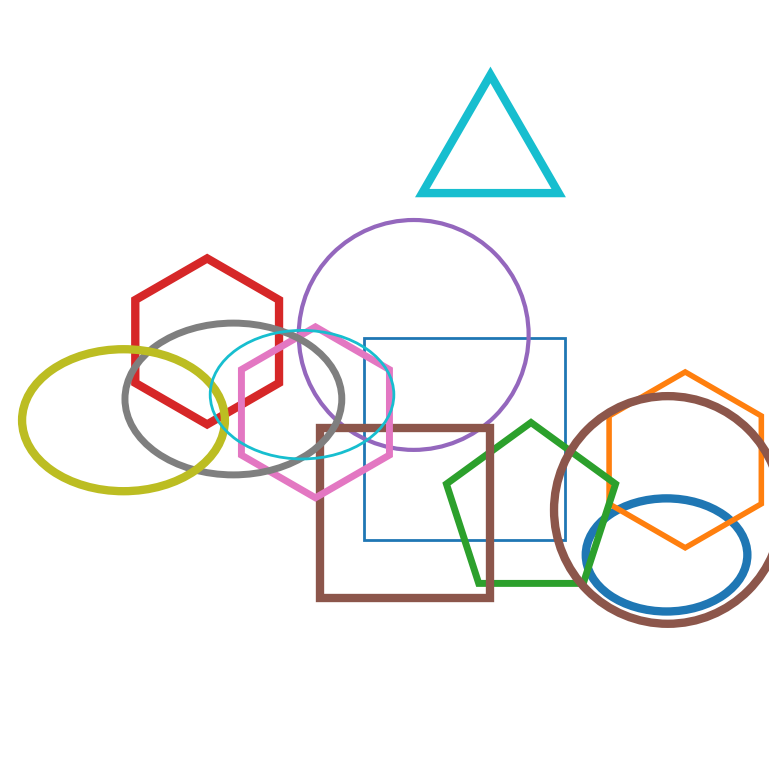[{"shape": "oval", "thickness": 3, "radius": 0.52, "center": [0.866, 0.279]}, {"shape": "square", "thickness": 1, "radius": 0.65, "center": [0.603, 0.43]}, {"shape": "hexagon", "thickness": 2, "radius": 0.57, "center": [0.89, 0.403]}, {"shape": "pentagon", "thickness": 2.5, "radius": 0.58, "center": [0.69, 0.336]}, {"shape": "hexagon", "thickness": 3, "radius": 0.54, "center": [0.269, 0.557]}, {"shape": "circle", "thickness": 1.5, "radius": 0.75, "center": [0.537, 0.565]}, {"shape": "circle", "thickness": 3, "radius": 0.74, "center": [0.867, 0.338]}, {"shape": "square", "thickness": 3, "radius": 0.55, "center": [0.526, 0.334]}, {"shape": "hexagon", "thickness": 2.5, "radius": 0.55, "center": [0.41, 0.465]}, {"shape": "oval", "thickness": 2.5, "radius": 0.7, "center": [0.303, 0.482]}, {"shape": "oval", "thickness": 3, "radius": 0.66, "center": [0.16, 0.454]}, {"shape": "triangle", "thickness": 3, "radius": 0.51, "center": [0.637, 0.8]}, {"shape": "oval", "thickness": 1, "radius": 0.6, "center": [0.392, 0.487]}]